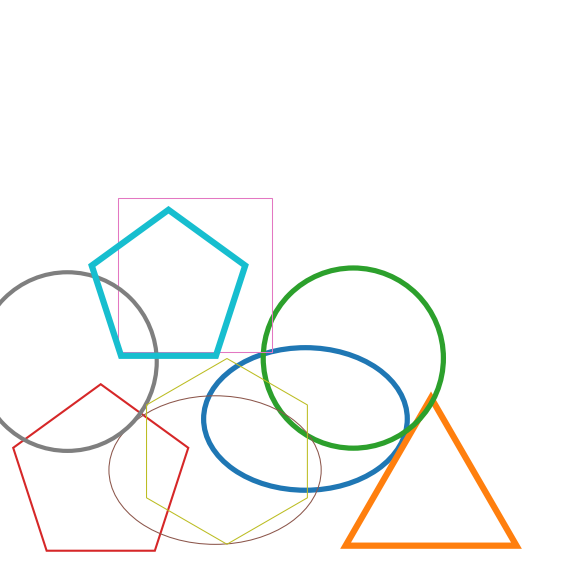[{"shape": "oval", "thickness": 2.5, "radius": 0.88, "center": [0.529, 0.274]}, {"shape": "triangle", "thickness": 3, "radius": 0.85, "center": [0.746, 0.14]}, {"shape": "circle", "thickness": 2.5, "radius": 0.78, "center": [0.612, 0.379]}, {"shape": "pentagon", "thickness": 1, "radius": 0.8, "center": [0.174, 0.174]}, {"shape": "oval", "thickness": 0.5, "radius": 0.92, "center": [0.372, 0.185]}, {"shape": "square", "thickness": 0.5, "radius": 0.67, "center": [0.337, 0.523]}, {"shape": "circle", "thickness": 2, "radius": 0.77, "center": [0.117, 0.373]}, {"shape": "hexagon", "thickness": 0.5, "radius": 0.8, "center": [0.393, 0.218]}, {"shape": "pentagon", "thickness": 3, "radius": 0.7, "center": [0.292, 0.496]}]